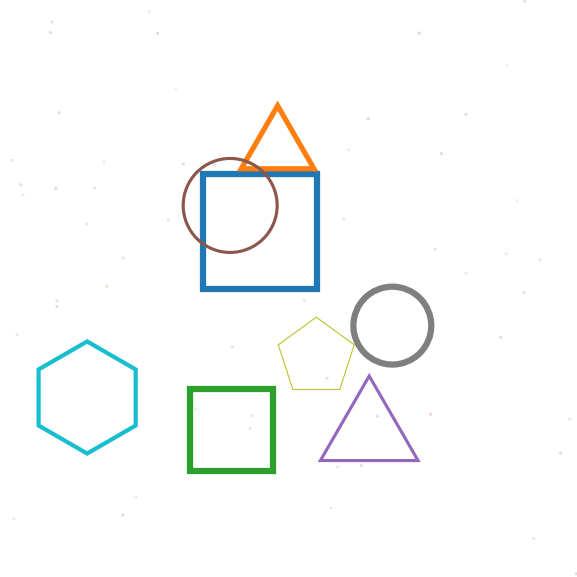[{"shape": "square", "thickness": 3, "radius": 0.5, "center": [0.45, 0.599]}, {"shape": "triangle", "thickness": 2.5, "radius": 0.36, "center": [0.481, 0.743]}, {"shape": "square", "thickness": 3, "radius": 0.36, "center": [0.401, 0.255]}, {"shape": "triangle", "thickness": 1.5, "radius": 0.49, "center": [0.639, 0.25]}, {"shape": "circle", "thickness": 1.5, "radius": 0.41, "center": [0.399, 0.643]}, {"shape": "circle", "thickness": 3, "radius": 0.34, "center": [0.679, 0.435]}, {"shape": "pentagon", "thickness": 0.5, "radius": 0.35, "center": [0.548, 0.381]}, {"shape": "hexagon", "thickness": 2, "radius": 0.49, "center": [0.151, 0.311]}]